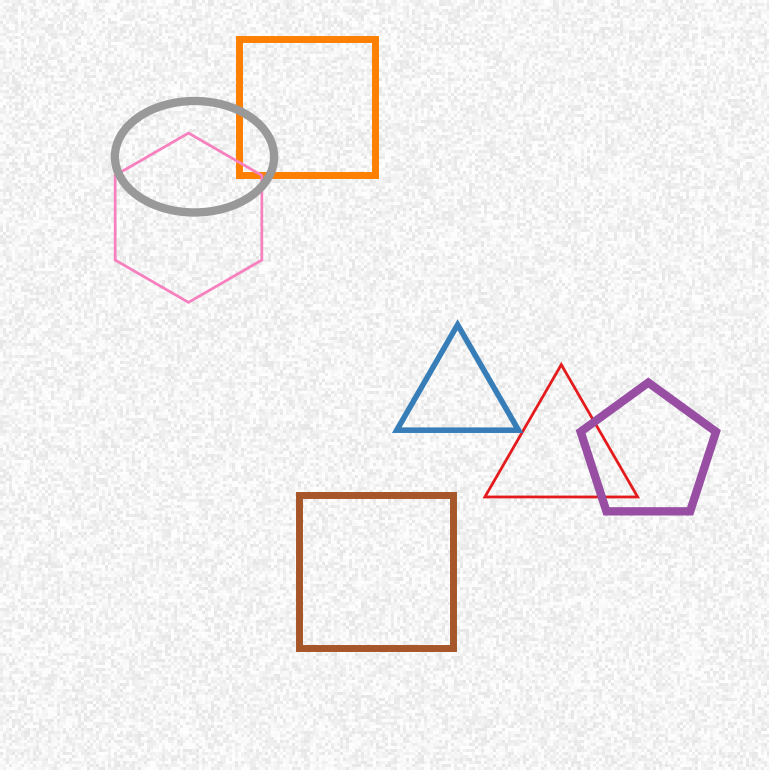[{"shape": "triangle", "thickness": 1, "radius": 0.57, "center": [0.729, 0.412]}, {"shape": "triangle", "thickness": 2, "radius": 0.46, "center": [0.594, 0.487]}, {"shape": "pentagon", "thickness": 3, "radius": 0.46, "center": [0.842, 0.411]}, {"shape": "square", "thickness": 2.5, "radius": 0.44, "center": [0.398, 0.861]}, {"shape": "square", "thickness": 2.5, "radius": 0.5, "center": [0.488, 0.258]}, {"shape": "hexagon", "thickness": 1, "radius": 0.55, "center": [0.245, 0.717]}, {"shape": "oval", "thickness": 3, "radius": 0.52, "center": [0.253, 0.796]}]